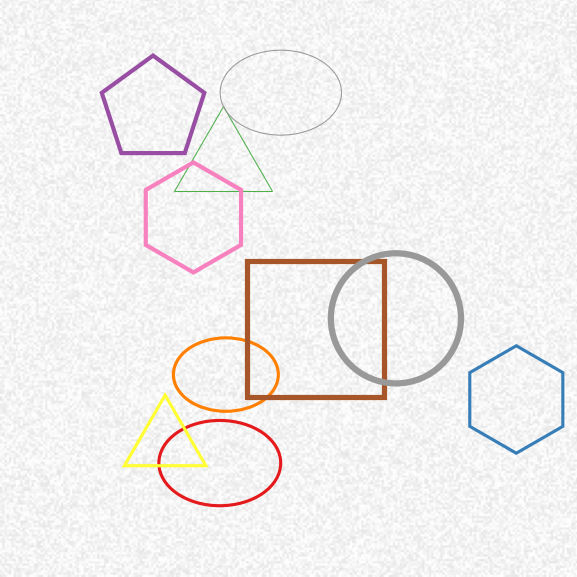[{"shape": "oval", "thickness": 1.5, "radius": 0.53, "center": [0.381, 0.197]}, {"shape": "hexagon", "thickness": 1.5, "radius": 0.47, "center": [0.894, 0.307]}, {"shape": "triangle", "thickness": 0.5, "radius": 0.49, "center": [0.387, 0.717]}, {"shape": "pentagon", "thickness": 2, "radius": 0.47, "center": [0.265, 0.81]}, {"shape": "oval", "thickness": 1.5, "radius": 0.45, "center": [0.391, 0.351]}, {"shape": "triangle", "thickness": 1.5, "radius": 0.41, "center": [0.286, 0.233]}, {"shape": "square", "thickness": 2.5, "radius": 0.59, "center": [0.547, 0.429]}, {"shape": "hexagon", "thickness": 2, "radius": 0.48, "center": [0.335, 0.623]}, {"shape": "circle", "thickness": 3, "radius": 0.56, "center": [0.686, 0.448]}, {"shape": "oval", "thickness": 0.5, "radius": 0.53, "center": [0.486, 0.839]}]